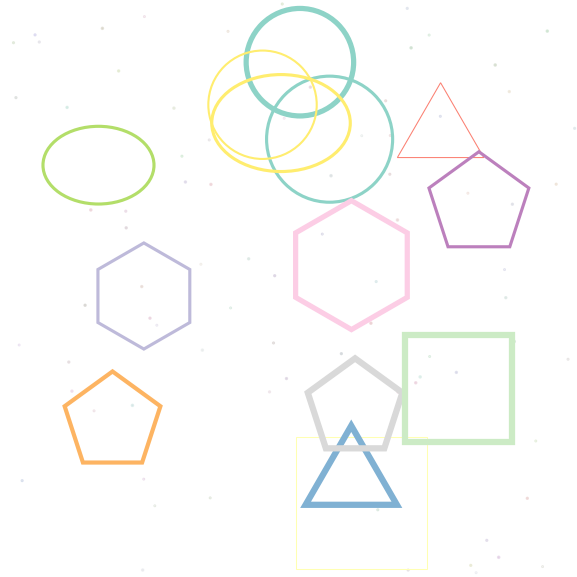[{"shape": "circle", "thickness": 2.5, "radius": 0.47, "center": [0.519, 0.891]}, {"shape": "circle", "thickness": 1.5, "radius": 0.55, "center": [0.571, 0.758]}, {"shape": "square", "thickness": 0.5, "radius": 0.57, "center": [0.626, 0.128]}, {"shape": "hexagon", "thickness": 1.5, "radius": 0.46, "center": [0.249, 0.487]}, {"shape": "triangle", "thickness": 0.5, "radius": 0.43, "center": [0.763, 0.769]}, {"shape": "triangle", "thickness": 3, "radius": 0.46, "center": [0.608, 0.171]}, {"shape": "pentagon", "thickness": 2, "radius": 0.44, "center": [0.195, 0.269]}, {"shape": "oval", "thickness": 1.5, "radius": 0.48, "center": [0.171, 0.713]}, {"shape": "hexagon", "thickness": 2.5, "radius": 0.56, "center": [0.609, 0.54]}, {"shape": "pentagon", "thickness": 3, "radius": 0.43, "center": [0.615, 0.292]}, {"shape": "pentagon", "thickness": 1.5, "radius": 0.45, "center": [0.829, 0.645]}, {"shape": "square", "thickness": 3, "radius": 0.46, "center": [0.794, 0.326]}, {"shape": "oval", "thickness": 1.5, "radius": 0.6, "center": [0.487, 0.786]}, {"shape": "circle", "thickness": 1, "radius": 0.47, "center": [0.455, 0.818]}]